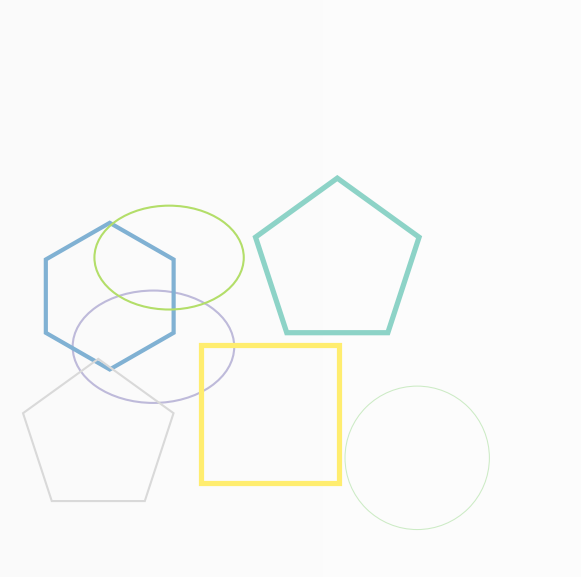[{"shape": "pentagon", "thickness": 2.5, "radius": 0.74, "center": [0.58, 0.543]}, {"shape": "oval", "thickness": 1, "radius": 0.69, "center": [0.264, 0.399]}, {"shape": "hexagon", "thickness": 2, "radius": 0.63, "center": [0.189, 0.486]}, {"shape": "oval", "thickness": 1, "radius": 0.64, "center": [0.291, 0.553]}, {"shape": "pentagon", "thickness": 1, "radius": 0.68, "center": [0.169, 0.242]}, {"shape": "circle", "thickness": 0.5, "radius": 0.62, "center": [0.718, 0.206]}, {"shape": "square", "thickness": 2.5, "radius": 0.6, "center": [0.464, 0.283]}]